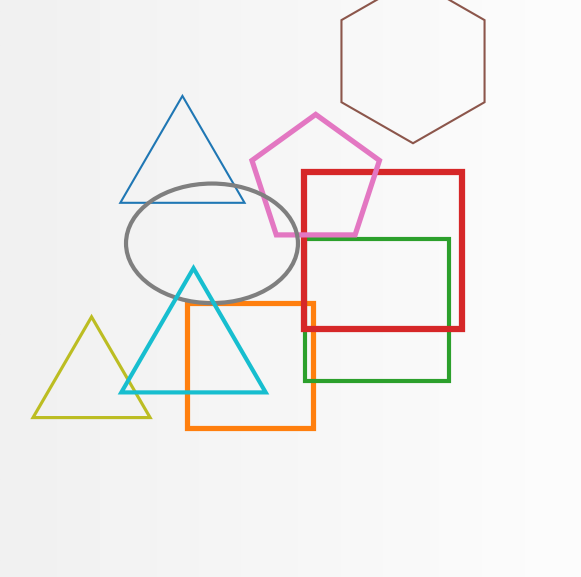[{"shape": "triangle", "thickness": 1, "radius": 0.62, "center": [0.314, 0.71]}, {"shape": "square", "thickness": 2.5, "radius": 0.54, "center": [0.429, 0.366]}, {"shape": "square", "thickness": 2, "radius": 0.62, "center": [0.649, 0.462]}, {"shape": "square", "thickness": 3, "radius": 0.68, "center": [0.66, 0.565]}, {"shape": "hexagon", "thickness": 1, "radius": 0.71, "center": [0.711, 0.893]}, {"shape": "pentagon", "thickness": 2.5, "radius": 0.58, "center": [0.543, 0.686]}, {"shape": "oval", "thickness": 2, "radius": 0.74, "center": [0.365, 0.578]}, {"shape": "triangle", "thickness": 1.5, "radius": 0.58, "center": [0.158, 0.334]}, {"shape": "triangle", "thickness": 2, "radius": 0.72, "center": [0.333, 0.391]}]